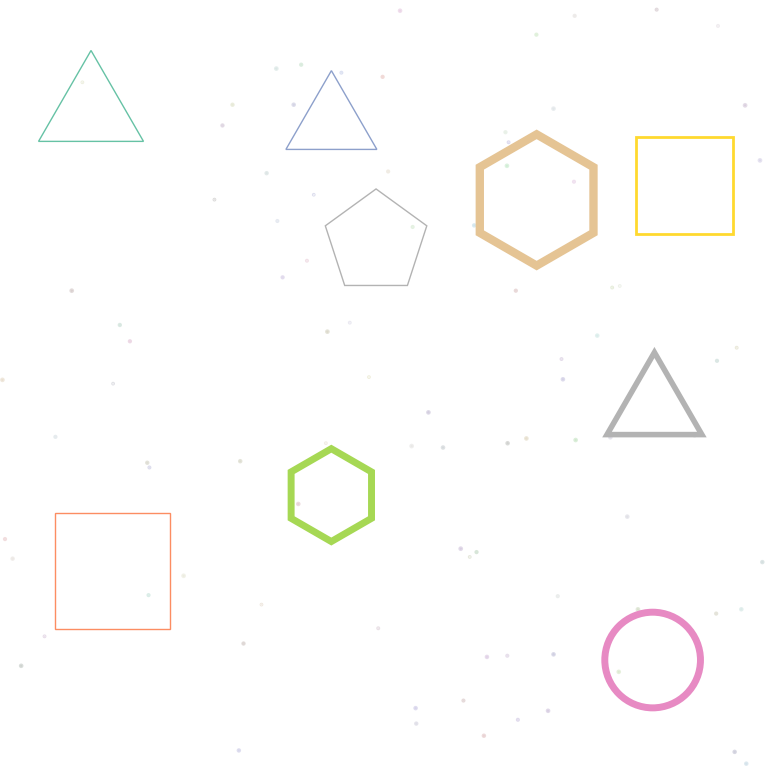[{"shape": "triangle", "thickness": 0.5, "radius": 0.39, "center": [0.118, 0.856]}, {"shape": "square", "thickness": 0.5, "radius": 0.38, "center": [0.146, 0.258]}, {"shape": "triangle", "thickness": 0.5, "radius": 0.34, "center": [0.43, 0.84]}, {"shape": "circle", "thickness": 2.5, "radius": 0.31, "center": [0.848, 0.143]}, {"shape": "hexagon", "thickness": 2.5, "radius": 0.3, "center": [0.43, 0.357]}, {"shape": "square", "thickness": 1, "radius": 0.31, "center": [0.889, 0.759]}, {"shape": "hexagon", "thickness": 3, "radius": 0.43, "center": [0.697, 0.74]}, {"shape": "triangle", "thickness": 2, "radius": 0.36, "center": [0.85, 0.471]}, {"shape": "pentagon", "thickness": 0.5, "radius": 0.35, "center": [0.488, 0.685]}]